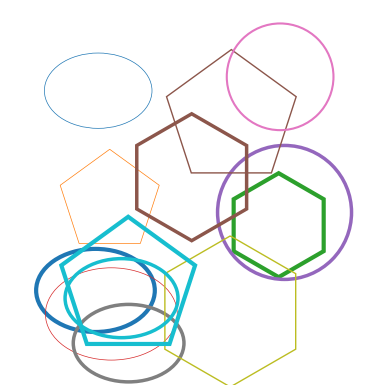[{"shape": "oval", "thickness": 0.5, "radius": 0.7, "center": [0.255, 0.764]}, {"shape": "oval", "thickness": 3, "radius": 0.77, "center": [0.248, 0.246]}, {"shape": "pentagon", "thickness": 0.5, "radius": 0.68, "center": [0.285, 0.477]}, {"shape": "hexagon", "thickness": 3, "radius": 0.67, "center": [0.724, 0.415]}, {"shape": "oval", "thickness": 0.5, "radius": 0.86, "center": [0.289, 0.185]}, {"shape": "circle", "thickness": 2.5, "radius": 0.87, "center": [0.739, 0.448]}, {"shape": "hexagon", "thickness": 2.5, "radius": 0.82, "center": [0.498, 0.54]}, {"shape": "pentagon", "thickness": 1, "radius": 0.89, "center": [0.601, 0.694]}, {"shape": "circle", "thickness": 1.5, "radius": 0.69, "center": [0.728, 0.801]}, {"shape": "oval", "thickness": 2.5, "radius": 0.72, "center": [0.334, 0.109]}, {"shape": "hexagon", "thickness": 1, "radius": 0.98, "center": [0.598, 0.191]}, {"shape": "pentagon", "thickness": 3, "radius": 0.91, "center": [0.333, 0.254]}, {"shape": "oval", "thickness": 2.5, "radius": 0.73, "center": [0.316, 0.226]}]